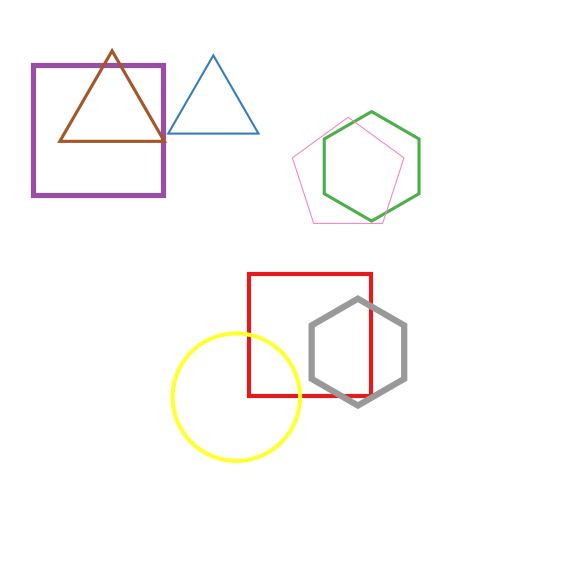[{"shape": "square", "thickness": 2, "radius": 0.53, "center": [0.537, 0.419]}, {"shape": "triangle", "thickness": 1, "radius": 0.45, "center": [0.369, 0.813]}, {"shape": "hexagon", "thickness": 1.5, "radius": 0.47, "center": [0.644, 0.711]}, {"shape": "square", "thickness": 2.5, "radius": 0.57, "center": [0.169, 0.774]}, {"shape": "circle", "thickness": 2, "radius": 0.55, "center": [0.409, 0.311]}, {"shape": "triangle", "thickness": 1.5, "radius": 0.52, "center": [0.194, 0.807]}, {"shape": "pentagon", "thickness": 0.5, "radius": 0.51, "center": [0.603, 0.694]}, {"shape": "hexagon", "thickness": 3, "radius": 0.46, "center": [0.62, 0.389]}]